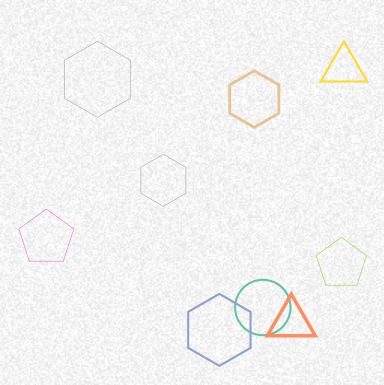[{"shape": "circle", "thickness": 1.5, "radius": 0.36, "center": [0.683, 0.201]}, {"shape": "triangle", "thickness": 2.5, "radius": 0.36, "center": [0.757, 0.164]}, {"shape": "hexagon", "thickness": 1.5, "radius": 0.47, "center": [0.57, 0.143]}, {"shape": "pentagon", "thickness": 0.5, "radius": 0.38, "center": [0.12, 0.382]}, {"shape": "pentagon", "thickness": 0.5, "radius": 0.34, "center": [0.887, 0.315]}, {"shape": "triangle", "thickness": 1.5, "radius": 0.35, "center": [0.893, 0.823]}, {"shape": "hexagon", "thickness": 2, "radius": 0.37, "center": [0.661, 0.743]}, {"shape": "hexagon", "thickness": 0.5, "radius": 0.34, "center": [0.424, 0.532]}, {"shape": "hexagon", "thickness": 0.5, "radius": 0.49, "center": [0.253, 0.794]}]